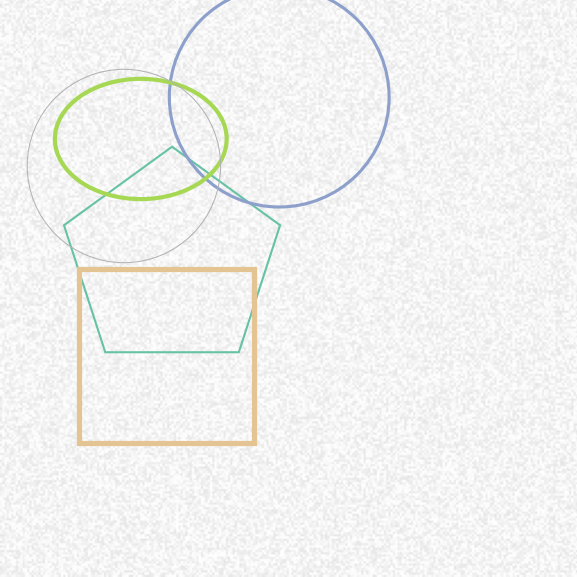[{"shape": "pentagon", "thickness": 1, "radius": 0.98, "center": [0.298, 0.548]}, {"shape": "circle", "thickness": 1.5, "radius": 0.95, "center": [0.483, 0.831]}, {"shape": "oval", "thickness": 2, "radius": 0.74, "center": [0.244, 0.758]}, {"shape": "square", "thickness": 2.5, "radius": 0.75, "center": [0.288, 0.383]}, {"shape": "circle", "thickness": 0.5, "radius": 0.84, "center": [0.215, 0.712]}]